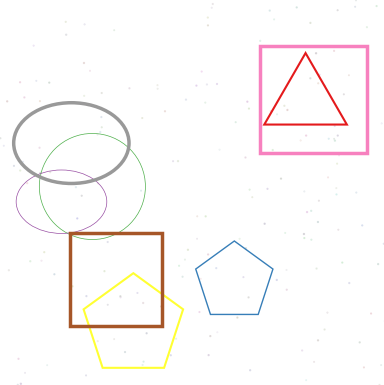[{"shape": "triangle", "thickness": 1.5, "radius": 0.62, "center": [0.794, 0.738]}, {"shape": "pentagon", "thickness": 1, "radius": 0.53, "center": [0.609, 0.269]}, {"shape": "circle", "thickness": 0.5, "radius": 0.69, "center": [0.24, 0.516]}, {"shape": "oval", "thickness": 0.5, "radius": 0.59, "center": [0.16, 0.476]}, {"shape": "pentagon", "thickness": 1.5, "radius": 0.68, "center": [0.346, 0.155]}, {"shape": "square", "thickness": 2.5, "radius": 0.6, "center": [0.301, 0.274]}, {"shape": "square", "thickness": 2.5, "radius": 0.7, "center": [0.814, 0.741]}, {"shape": "oval", "thickness": 2.5, "radius": 0.75, "center": [0.185, 0.628]}]